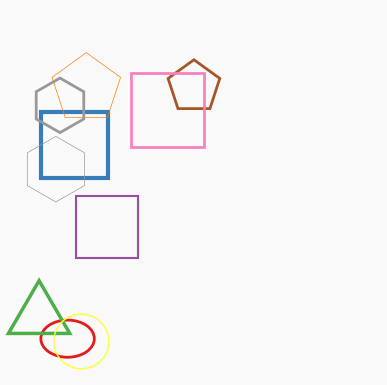[{"shape": "oval", "thickness": 2, "radius": 0.34, "center": [0.174, 0.12]}, {"shape": "square", "thickness": 3, "radius": 0.43, "center": [0.193, 0.624]}, {"shape": "triangle", "thickness": 2.5, "radius": 0.46, "center": [0.101, 0.18]}, {"shape": "square", "thickness": 1.5, "radius": 0.4, "center": [0.276, 0.41]}, {"shape": "pentagon", "thickness": 0.5, "radius": 0.46, "center": [0.223, 0.77]}, {"shape": "circle", "thickness": 1, "radius": 0.36, "center": [0.21, 0.113]}, {"shape": "pentagon", "thickness": 2, "radius": 0.35, "center": [0.5, 0.775]}, {"shape": "square", "thickness": 2, "radius": 0.48, "center": [0.432, 0.714]}, {"shape": "hexagon", "thickness": 0.5, "radius": 0.43, "center": [0.144, 0.561]}, {"shape": "hexagon", "thickness": 2, "radius": 0.35, "center": [0.155, 0.726]}]